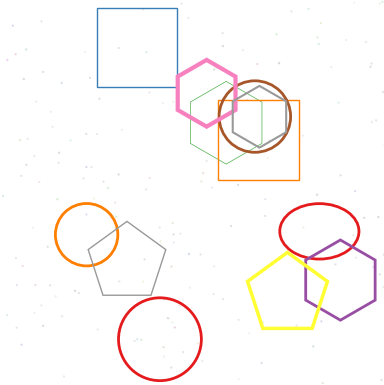[{"shape": "circle", "thickness": 2, "radius": 0.54, "center": [0.415, 0.119]}, {"shape": "oval", "thickness": 2, "radius": 0.51, "center": [0.83, 0.399]}, {"shape": "square", "thickness": 1, "radius": 0.52, "center": [0.356, 0.876]}, {"shape": "hexagon", "thickness": 0.5, "radius": 0.54, "center": [0.587, 0.681]}, {"shape": "hexagon", "thickness": 2, "radius": 0.52, "center": [0.884, 0.273]}, {"shape": "square", "thickness": 1, "radius": 0.52, "center": [0.672, 0.636]}, {"shape": "circle", "thickness": 2, "radius": 0.41, "center": [0.225, 0.39]}, {"shape": "pentagon", "thickness": 2.5, "radius": 0.55, "center": [0.747, 0.235]}, {"shape": "circle", "thickness": 2, "radius": 0.46, "center": [0.662, 0.697]}, {"shape": "hexagon", "thickness": 3, "radius": 0.43, "center": [0.537, 0.758]}, {"shape": "hexagon", "thickness": 1.5, "radius": 0.4, "center": [0.674, 0.697]}, {"shape": "pentagon", "thickness": 1, "radius": 0.53, "center": [0.33, 0.319]}]